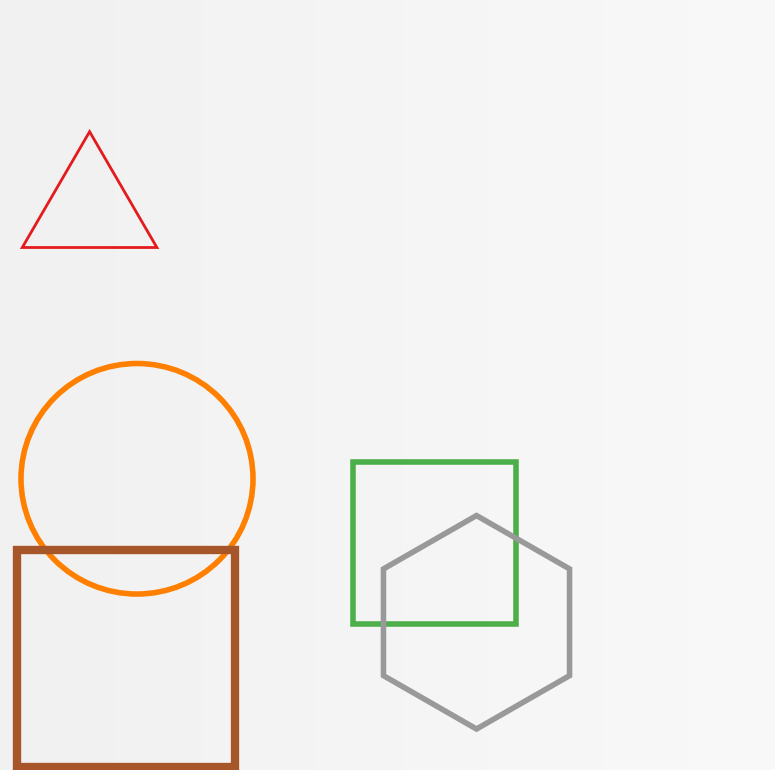[{"shape": "triangle", "thickness": 1, "radius": 0.5, "center": [0.116, 0.729]}, {"shape": "square", "thickness": 2, "radius": 0.53, "center": [0.56, 0.295]}, {"shape": "circle", "thickness": 2, "radius": 0.75, "center": [0.177, 0.378]}, {"shape": "square", "thickness": 3, "radius": 0.7, "center": [0.162, 0.145]}, {"shape": "hexagon", "thickness": 2, "radius": 0.69, "center": [0.615, 0.192]}]